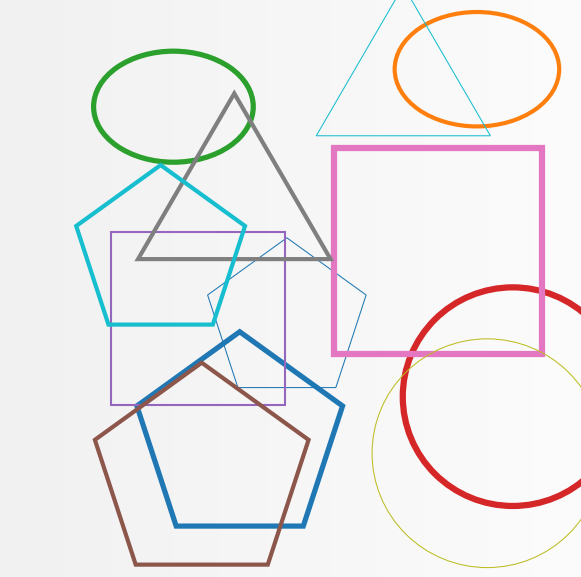[{"shape": "pentagon", "thickness": 2.5, "radius": 0.93, "center": [0.412, 0.239]}, {"shape": "pentagon", "thickness": 0.5, "radius": 0.72, "center": [0.494, 0.444]}, {"shape": "oval", "thickness": 2, "radius": 0.71, "center": [0.821, 0.879]}, {"shape": "oval", "thickness": 2.5, "radius": 0.69, "center": [0.298, 0.814]}, {"shape": "circle", "thickness": 3, "radius": 0.95, "center": [0.882, 0.312]}, {"shape": "square", "thickness": 1, "radius": 0.75, "center": [0.341, 0.447]}, {"shape": "pentagon", "thickness": 2, "radius": 0.97, "center": [0.347, 0.178]}, {"shape": "square", "thickness": 3, "radius": 0.89, "center": [0.753, 0.565]}, {"shape": "triangle", "thickness": 2, "radius": 0.96, "center": [0.403, 0.646]}, {"shape": "circle", "thickness": 0.5, "radius": 0.99, "center": [0.838, 0.214]}, {"shape": "pentagon", "thickness": 2, "radius": 0.76, "center": [0.276, 0.561]}, {"shape": "triangle", "thickness": 0.5, "radius": 0.86, "center": [0.694, 0.851]}]